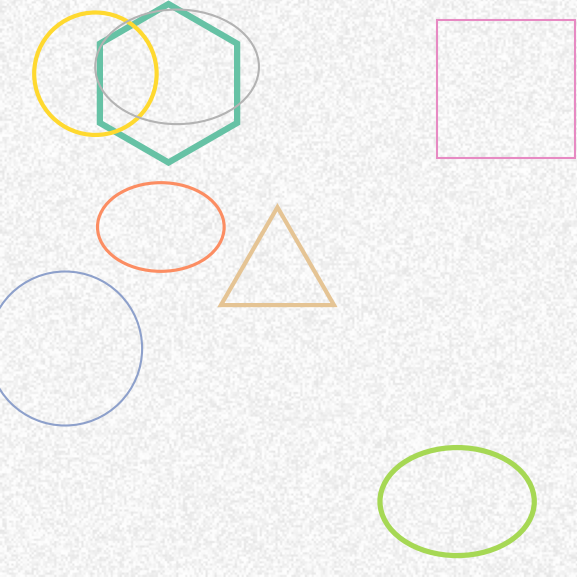[{"shape": "hexagon", "thickness": 3, "radius": 0.69, "center": [0.292, 0.855]}, {"shape": "oval", "thickness": 1.5, "radius": 0.55, "center": [0.278, 0.606]}, {"shape": "circle", "thickness": 1, "radius": 0.67, "center": [0.113, 0.396]}, {"shape": "square", "thickness": 1, "radius": 0.6, "center": [0.876, 0.845]}, {"shape": "oval", "thickness": 2.5, "radius": 0.67, "center": [0.792, 0.131]}, {"shape": "circle", "thickness": 2, "radius": 0.53, "center": [0.165, 0.871]}, {"shape": "triangle", "thickness": 2, "radius": 0.57, "center": [0.48, 0.527]}, {"shape": "oval", "thickness": 1, "radius": 0.71, "center": [0.307, 0.883]}]